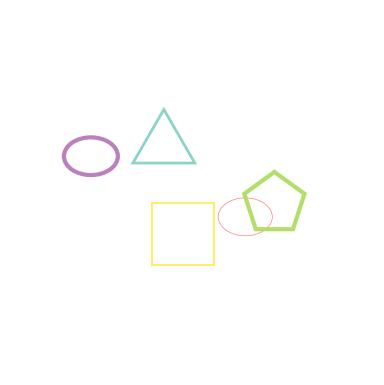[{"shape": "triangle", "thickness": 2, "radius": 0.46, "center": [0.426, 0.623]}, {"shape": "oval", "thickness": 0.5, "radius": 0.35, "center": [0.637, 0.437]}, {"shape": "pentagon", "thickness": 3, "radius": 0.41, "center": [0.713, 0.471]}, {"shape": "oval", "thickness": 3, "radius": 0.35, "center": [0.236, 0.594]}, {"shape": "square", "thickness": 1.5, "radius": 0.4, "center": [0.475, 0.393]}]